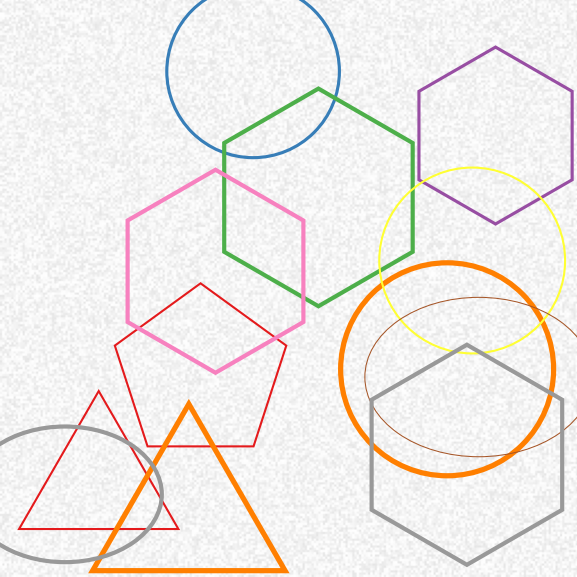[{"shape": "triangle", "thickness": 1, "radius": 0.8, "center": [0.171, 0.163]}, {"shape": "pentagon", "thickness": 1, "radius": 0.78, "center": [0.347, 0.352]}, {"shape": "circle", "thickness": 1.5, "radius": 0.75, "center": [0.438, 0.876]}, {"shape": "hexagon", "thickness": 2, "radius": 0.94, "center": [0.551, 0.657]}, {"shape": "hexagon", "thickness": 1.5, "radius": 0.77, "center": [0.858, 0.764]}, {"shape": "triangle", "thickness": 2.5, "radius": 0.96, "center": [0.327, 0.107]}, {"shape": "circle", "thickness": 2.5, "radius": 0.92, "center": [0.774, 0.36]}, {"shape": "circle", "thickness": 1, "radius": 0.8, "center": [0.818, 0.548]}, {"shape": "oval", "thickness": 0.5, "radius": 0.99, "center": [0.829, 0.346]}, {"shape": "hexagon", "thickness": 2, "radius": 0.88, "center": [0.373, 0.529]}, {"shape": "hexagon", "thickness": 2, "radius": 0.95, "center": [0.808, 0.212]}, {"shape": "oval", "thickness": 2, "radius": 0.84, "center": [0.112, 0.143]}]